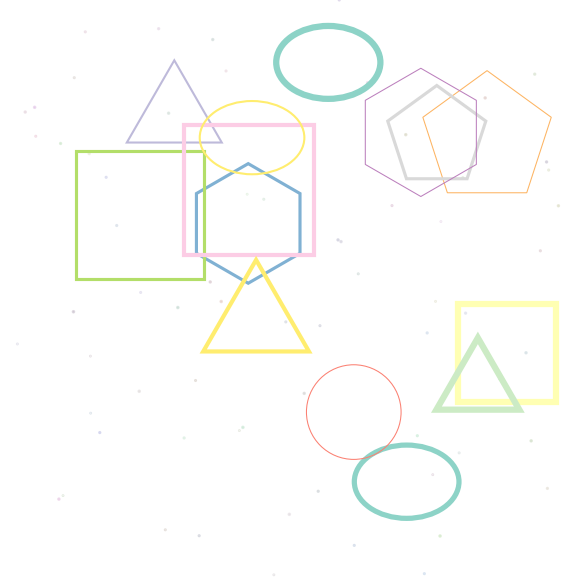[{"shape": "oval", "thickness": 2.5, "radius": 0.45, "center": [0.704, 0.165]}, {"shape": "oval", "thickness": 3, "radius": 0.45, "center": [0.568, 0.891]}, {"shape": "square", "thickness": 3, "radius": 0.43, "center": [0.878, 0.388]}, {"shape": "triangle", "thickness": 1, "radius": 0.47, "center": [0.302, 0.8]}, {"shape": "circle", "thickness": 0.5, "radius": 0.41, "center": [0.613, 0.286]}, {"shape": "hexagon", "thickness": 1.5, "radius": 0.52, "center": [0.43, 0.612]}, {"shape": "pentagon", "thickness": 0.5, "radius": 0.58, "center": [0.843, 0.76]}, {"shape": "square", "thickness": 1.5, "radius": 0.56, "center": [0.242, 0.627]}, {"shape": "square", "thickness": 2, "radius": 0.56, "center": [0.431, 0.67]}, {"shape": "pentagon", "thickness": 1.5, "radius": 0.45, "center": [0.756, 0.762]}, {"shape": "hexagon", "thickness": 0.5, "radius": 0.56, "center": [0.729, 0.77]}, {"shape": "triangle", "thickness": 3, "radius": 0.41, "center": [0.827, 0.331]}, {"shape": "oval", "thickness": 1, "radius": 0.45, "center": [0.436, 0.761]}, {"shape": "triangle", "thickness": 2, "radius": 0.53, "center": [0.443, 0.443]}]